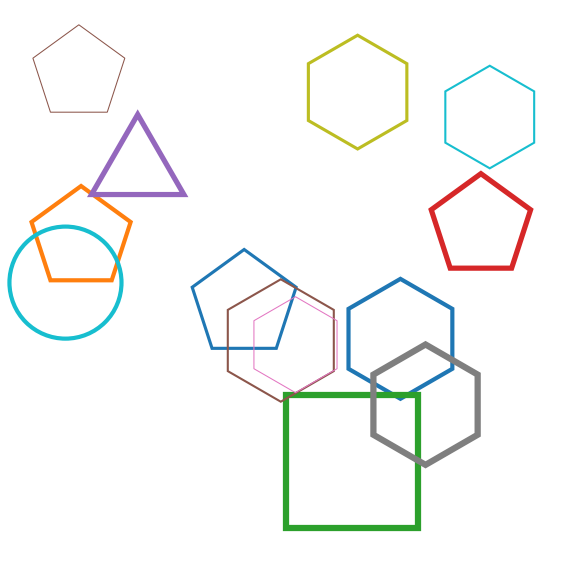[{"shape": "pentagon", "thickness": 1.5, "radius": 0.47, "center": [0.423, 0.472]}, {"shape": "hexagon", "thickness": 2, "radius": 0.52, "center": [0.693, 0.412]}, {"shape": "pentagon", "thickness": 2, "radius": 0.45, "center": [0.14, 0.587]}, {"shape": "square", "thickness": 3, "radius": 0.57, "center": [0.609, 0.2]}, {"shape": "pentagon", "thickness": 2.5, "radius": 0.45, "center": [0.833, 0.608]}, {"shape": "triangle", "thickness": 2.5, "radius": 0.46, "center": [0.238, 0.708]}, {"shape": "hexagon", "thickness": 1, "radius": 0.53, "center": [0.486, 0.41]}, {"shape": "pentagon", "thickness": 0.5, "radius": 0.42, "center": [0.137, 0.873]}, {"shape": "hexagon", "thickness": 0.5, "radius": 0.42, "center": [0.512, 0.402]}, {"shape": "hexagon", "thickness": 3, "radius": 0.52, "center": [0.737, 0.298]}, {"shape": "hexagon", "thickness": 1.5, "radius": 0.49, "center": [0.619, 0.84]}, {"shape": "hexagon", "thickness": 1, "radius": 0.44, "center": [0.848, 0.796]}, {"shape": "circle", "thickness": 2, "radius": 0.49, "center": [0.113, 0.51]}]